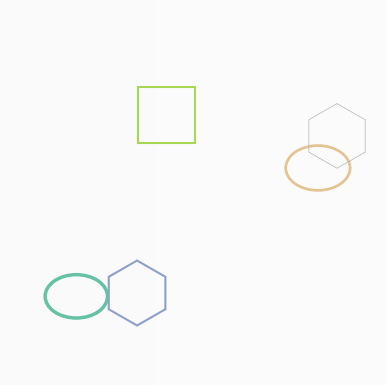[{"shape": "oval", "thickness": 2.5, "radius": 0.4, "center": [0.197, 0.23]}, {"shape": "hexagon", "thickness": 1.5, "radius": 0.42, "center": [0.354, 0.239]}, {"shape": "square", "thickness": 1.5, "radius": 0.37, "center": [0.429, 0.702]}, {"shape": "oval", "thickness": 2, "radius": 0.42, "center": [0.82, 0.564]}, {"shape": "hexagon", "thickness": 0.5, "radius": 0.42, "center": [0.87, 0.647]}]